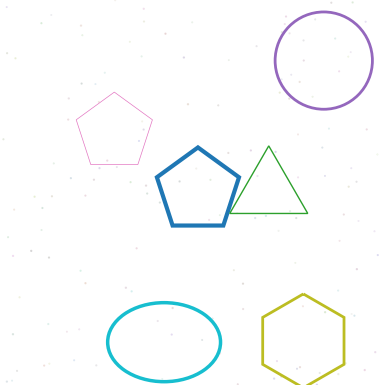[{"shape": "pentagon", "thickness": 3, "radius": 0.56, "center": [0.514, 0.505]}, {"shape": "triangle", "thickness": 1, "radius": 0.59, "center": [0.698, 0.504]}, {"shape": "circle", "thickness": 2, "radius": 0.63, "center": [0.841, 0.843]}, {"shape": "pentagon", "thickness": 0.5, "radius": 0.52, "center": [0.297, 0.657]}, {"shape": "hexagon", "thickness": 2, "radius": 0.61, "center": [0.788, 0.115]}, {"shape": "oval", "thickness": 2.5, "radius": 0.73, "center": [0.426, 0.111]}]